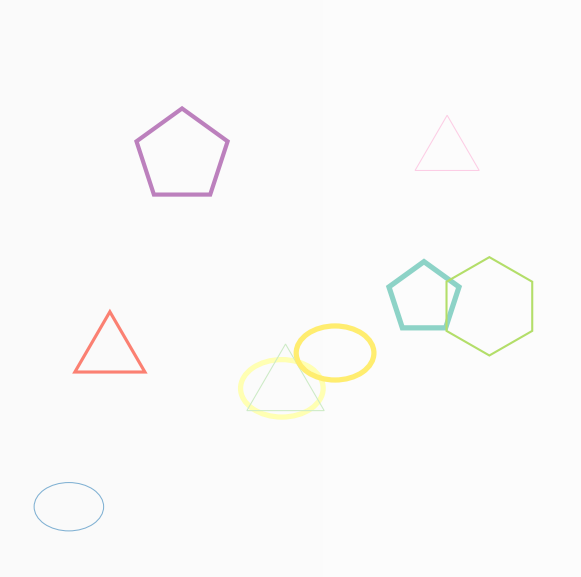[{"shape": "pentagon", "thickness": 2.5, "radius": 0.32, "center": [0.729, 0.483]}, {"shape": "oval", "thickness": 2.5, "radius": 0.36, "center": [0.485, 0.327]}, {"shape": "triangle", "thickness": 1.5, "radius": 0.35, "center": [0.189, 0.39]}, {"shape": "oval", "thickness": 0.5, "radius": 0.3, "center": [0.118, 0.122]}, {"shape": "hexagon", "thickness": 1, "radius": 0.43, "center": [0.842, 0.469]}, {"shape": "triangle", "thickness": 0.5, "radius": 0.32, "center": [0.769, 0.736]}, {"shape": "pentagon", "thickness": 2, "radius": 0.41, "center": [0.313, 0.729]}, {"shape": "triangle", "thickness": 0.5, "radius": 0.38, "center": [0.491, 0.327]}, {"shape": "oval", "thickness": 2.5, "radius": 0.33, "center": [0.576, 0.388]}]